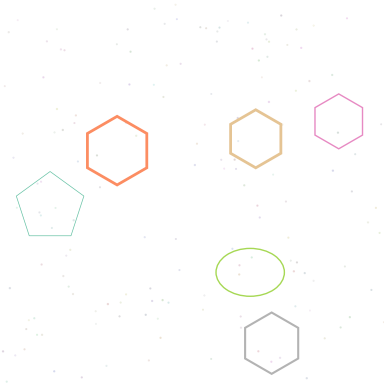[{"shape": "pentagon", "thickness": 0.5, "radius": 0.46, "center": [0.13, 0.462]}, {"shape": "hexagon", "thickness": 2, "radius": 0.45, "center": [0.304, 0.609]}, {"shape": "hexagon", "thickness": 1, "radius": 0.36, "center": [0.88, 0.685]}, {"shape": "oval", "thickness": 1, "radius": 0.44, "center": [0.65, 0.293]}, {"shape": "hexagon", "thickness": 2, "radius": 0.38, "center": [0.664, 0.639]}, {"shape": "hexagon", "thickness": 1.5, "radius": 0.4, "center": [0.706, 0.109]}]